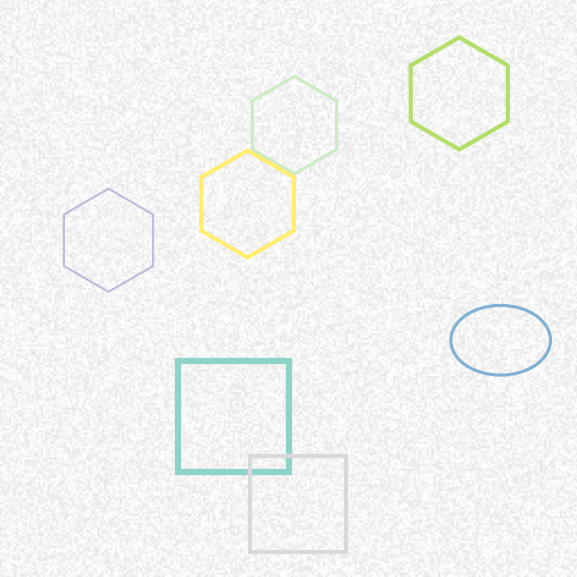[{"shape": "square", "thickness": 3, "radius": 0.48, "center": [0.404, 0.278]}, {"shape": "hexagon", "thickness": 1, "radius": 0.45, "center": [0.188, 0.583]}, {"shape": "oval", "thickness": 1.5, "radius": 0.43, "center": [0.867, 0.41]}, {"shape": "hexagon", "thickness": 2, "radius": 0.49, "center": [0.795, 0.837]}, {"shape": "square", "thickness": 2, "radius": 0.41, "center": [0.516, 0.126]}, {"shape": "hexagon", "thickness": 1.5, "radius": 0.42, "center": [0.51, 0.782]}, {"shape": "hexagon", "thickness": 2, "radius": 0.46, "center": [0.429, 0.646]}]